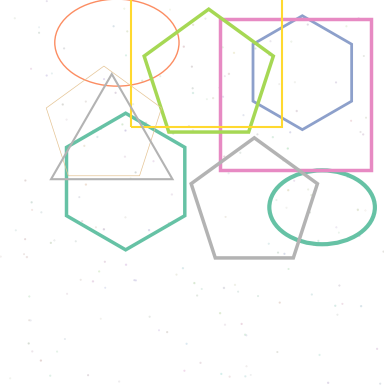[{"shape": "hexagon", "thickness": 2.5, "radius": 0.89, "center": [0.326, 0.529]}, {"shape": "oval", "thickness": 3, "radius": 0.69, "center": [0.837, 0.462]}, {"shape": "oval", "thickness": 1, "radius": 0.81, "center": [0.304, 0.889]}, {"shape": "hexagon", "thickness": 2, "radius": 0.74, "center": [0.785, 0.811]}, {"shape": "square", "thickness": 2.5, "radius": 0.98, "center": [0.768, 0.755]}, {"shape": "pentagon", "thickness": 2.5, "radius": 0.88, "center": [0.542, 0.8]}, {"shape": "square", "thickness": 1.5, "radius": 0.98, "center": [0.536, 0.865]}, {"shape": "pentagon", "thickness": 0.5, "radius": 0.79, "center": [0.27, 0.671]}, {"shape": "pentagon", "thickness": 2.5, "radius": 0.86, "center": [0.661, 0.47]}, {"shape": "triangle", "thickness": 1.5, "radius": 0.91, "center": [0.29, 0.626]}]